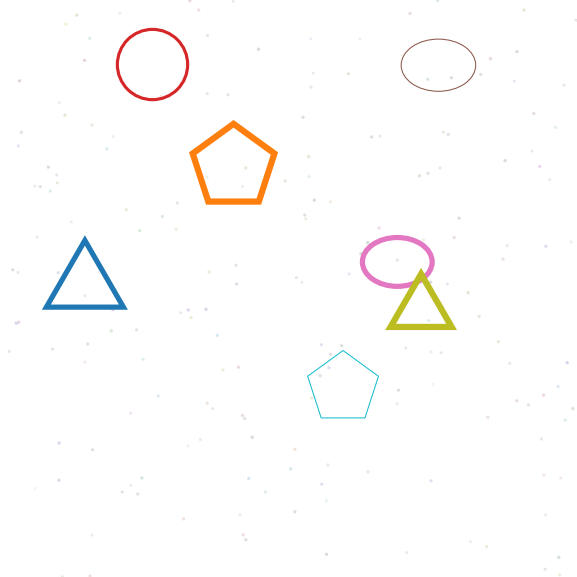[{"shape": "triangle", "thickness": 2.5, "radius": 0.39, "center": [0.147, 0.506]}, {"shape": "pentagon", "thickness": 3, "radius": 0.37, "center": [0.404, 0.71]}, {"shape": "circle", "thickness": 1.5, "radius": 0.3, "center": [0.264, 0.887]}, {"shape": "oval", "thickness": 0.5, "radius": 0.32, "center": [0.759, 0.886]}, {"shape": "oval", "thickness": 2.5, "radius": 0.3, "center": [0.688, 0.546]}, {"shape": "triangle", "thickness": 3, "radius": 0.31, "center": [0.729, 0.464]}, {"shape": "pentagon", "thickness": 0.5, "radius": 0.32, "center": [0.594, 0.328]}]